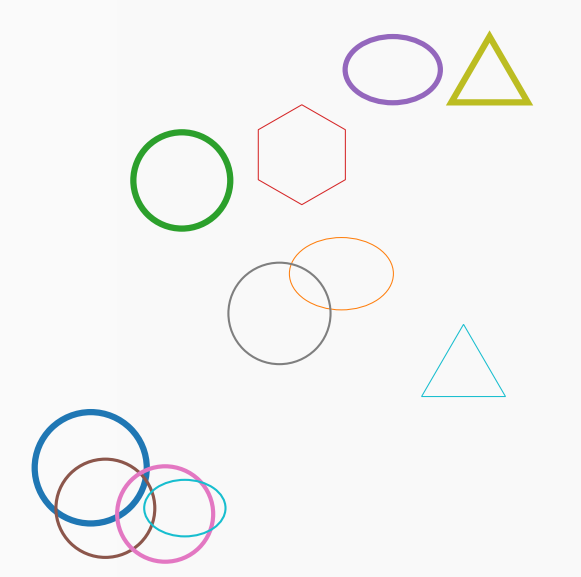[{"shape": "circle", "thickness": 3, "radius": 0.48, "center": [0.156, 0.189]}, {"shape": "oval", "thickness": 0.5, "radius": 0.45, "center": [0.587, 0.525]}, {"shape": "circle", "thickness": 3, "radius": 0.42, "center": [0.313, 0.687]}, {"shape": "hexagon", "thickness": 0.5, "radius": 0.43, "center": [0.519, 0.731]}, {"shape": "oval", "thickness": 2.5, "radius": 0.41, "center": [0.676, 0.879]}, {"shape": "circle", "thickness": 1.5, "radius": 0.43, "center": [0.181, 0.119]}, {"shape": "circle", "thickness": 2, "radius": 0.41, "center": [0.284, 0.109]}, {"shape": "circle", "thickness": 1, "radius": 0.44, "center": [0.481, 0.456]}, {"shape": "triangle", "thickness": 3, "radius": 0.38, "center": [0.842, 0.86]}, {"shape": "triangle", "thickness": 0.5, "radius": 0.42, "center": [0.797, 0.354]}, {"shape": "oval", "thickness": 1, "radius": 0.35, "center": [0.318, 0.119]}]